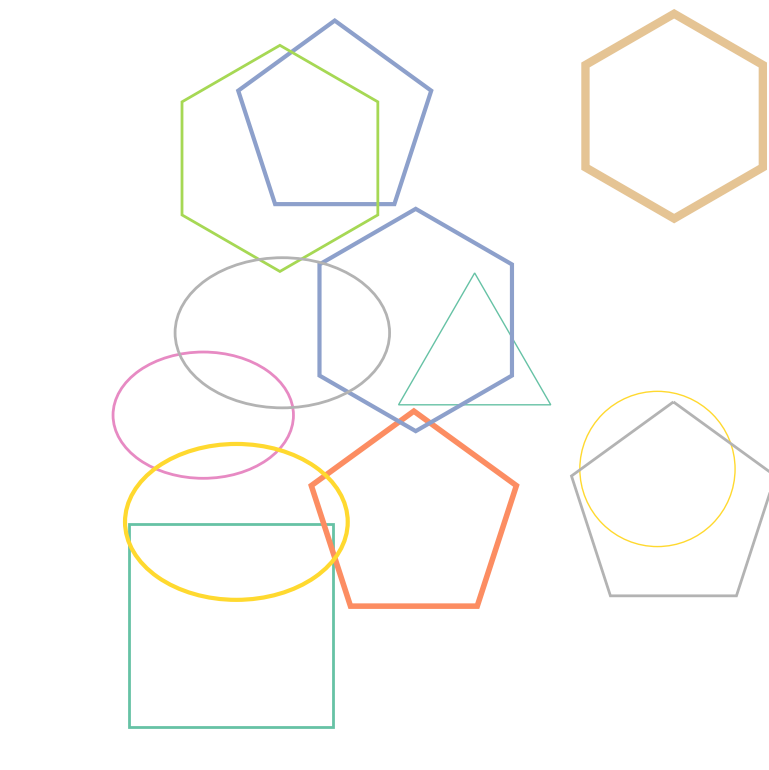[{"shape": "triangle", "thickness": 0.5, "radius": 0.57, "center": [0.616, 0.531]}, {"shape": "square", "thickness": 1, "radius": 0.66, "center": [0.3, 0.188]}, {"shape": "pentagon", "thickness": 2, "radius": 0.7, "center": [0.537, 0.326]}, {"shape": "pentagon", "thickness": 1.5, "radius": 0.66, "center": [0.435, 0.842]}, {"shape": "hexagon", "thickness": 1.5, "radius": 0.72, "center": [0.54, 0.584]}, {"shape": "oval", "thickness": 1, "radius": 0.59, "center": [0.264, 0.461]}, {"shape": "hexagon", "thickness": 1, "radius": 0.73, "center": [0.364, 0.794]}, {"shape": "oval", "thickness": 1.5, "radius": 0.72, "center": [0.307, 0.322]}, {"shape": "circle", "thickness": 0.5, "radius": 0.5, "center": [0.854, 0.391]}, {"shape": "hexagon", "thickness": 3, "radius": 0.66, "center": [0.876, 0.849]}, {"shape": "pentagon", "thickness": 1, "radius": 0.7, "center": [0.875, 0.339]}, {"shape": "oval", "thickness": 1, "radius": 0.7, "center": [0.367, 0.568]}]